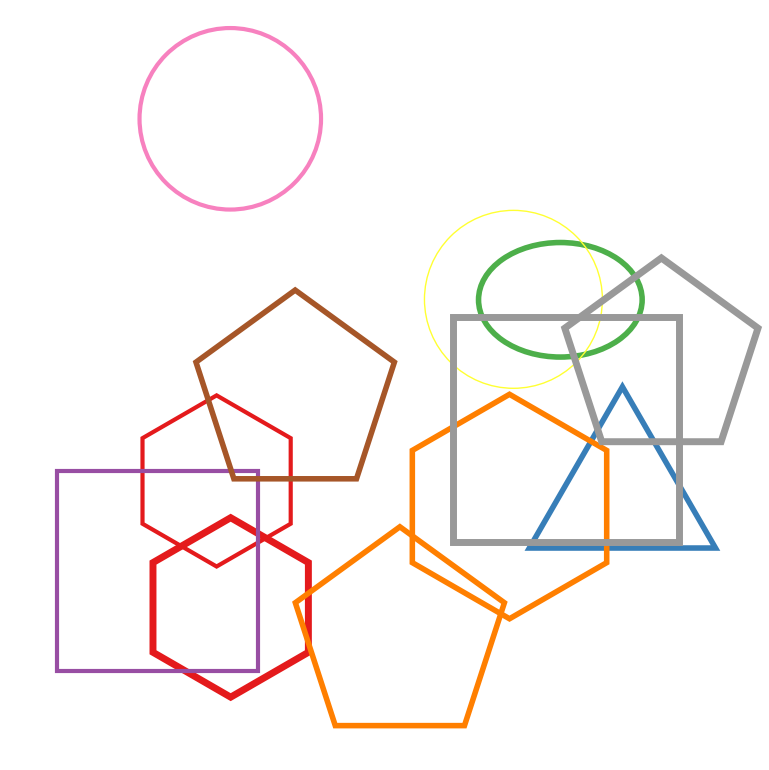[{"shape": "hexagon", "thickness": 2.5, "radius": 0.58, "center": [0.3, 0.211]}, {"shape": "hexagon", "thickness": 1.5, "radius": 0.56, "center": [0.281, 0.375]}, {"shape": "triangle", "thickness": 2, "radius": 0.7, "center": [0.808, 0.358]}, {"shape": "oval", "thickness": 2, "radius": 0.53, "center": [0.728, 0.611]}, {"shape": "square", "thickness": 1.5, "radius": 0.65, "center": [0.205, 0.258]}, {"shape": "pentagon", "thickness": 2, "radius": 0.71, "center": [0.519, 0.173]}, {"shape": "hexagon", "thickness": 2, "radius": 0.73, "center": [0.662, 0.342]}, {"shape": "circle", "thickness": 0.5, "radius": 0.58, "center": [0.667, 0.611]}, {"shape": "pentagon", "thickness": 2, "radius": 0.68, "center": [0.383, 0.488]}, {"shape": "circle", "thickness": 1.5, "radius": 0.59, "center": [0.299, 0.846]}, {"shape": "pentagon", "thickness": 2.5, "radius": 0.66, "center": [0.859, 0.533]}, {"shape": "square", "thickness": 2.5, "radius": 0.73, "center": [0.735, 0.442]}]